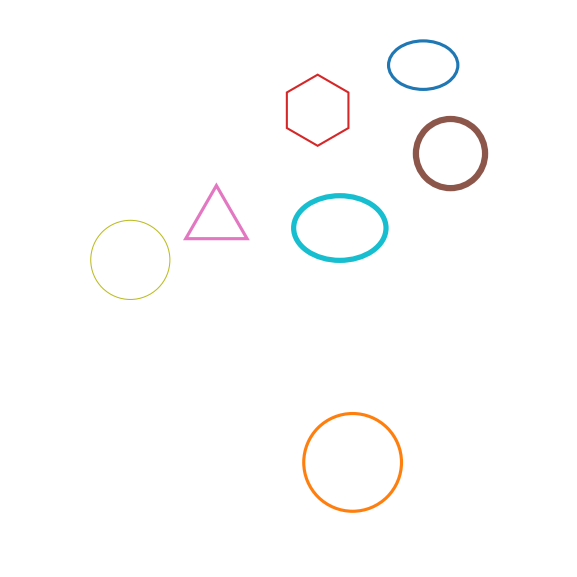[{"shape": "oval", "thickness": 1.5, "radius": 0.3, "center": [0.733, 0.886]}, {"shape": "circle", "thickness": 1.5, "radius": 0.42, "center": [0.611, 0.198]}, {"shape": "hexagon", "thickness": 1, "radius": 0.31, "center": [0.55, 0.808]}, {"shape": "circle", "thickness": 3, "radius": 0.3, "center": [0.78, 0.733]}, {"shape": "triangle", "thickness": 1.5, "radius": 0.31, "center": [0.375, 0.617]}, {"shape": "circle", "thickness": 0.5, "radius": 0.34, "center": [0.226, 0.549]}, {"shape": "oval", "thickness": 2.5, "radius": 0.4, "center": [0.588, 0.604]}]